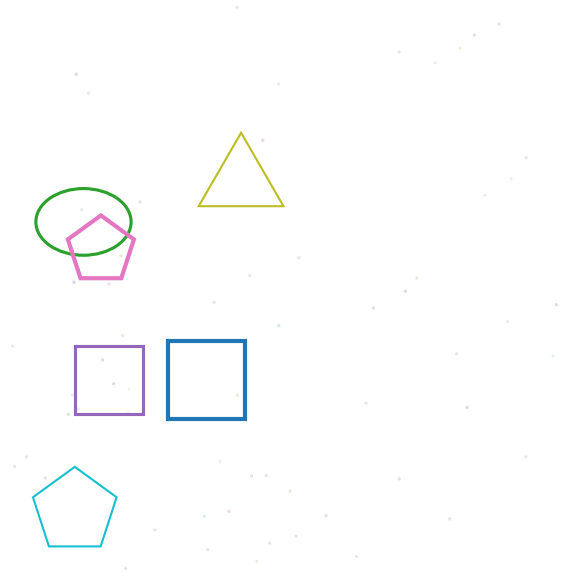[{"shape": "square", "thickness": 2, "radius": 0.34, "center": [0.358, 0.341]}, {"shape": "oval", "thickness": 1.5, "radius": 0.41, "center": [0.145, 0.615]}, {"shape": "square", "thickness": 1.5, "radius": 0.29, "center": [0.188, 0.341]}, {"shape": "pentagon", "thickness": 2, "radius": 0.3, "center": [0.175, 0.566]}, {"shape": "triangle", "thickness": 1, "radius": 0.42, "center": [0.417, 0.684]}, {"shape": "pentagon", "thickness": 1, "radius": 0.38, "center": [0.13, 0.115]}]